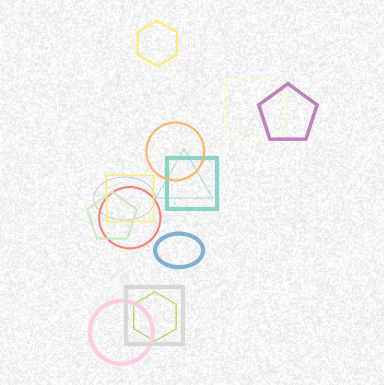[{"shape": "triangle", "thickness": 0.5, "radius": 0.43, "center": [0.478, 0.528]}, {"shape": "square", "thickness": 3, "radius": 0.33, "center": [0.499, 0.524]}, {"shape": "square", "thickness": 0.5, "radius": 0.39, "center": [0.659, 0.719]}, {"shape": "oval", "thickness": 0.5, "radius": 0.4, "center": [0.323, 0.484]}, {"shape": "circle", "thickness": 1.5, "radius": 0.4, "center": [0.337, 0.435]}, {"shape": "oval", "thickness": 3, "radius": 0.31, "center": [0.465, 0.35]}, {"shape": "circle", "thickness": 1.5, "radius": 0.38, "center": [0.455, 0.607]}, {"shape": "hexagon", "thickness": 1, "radius": 0.32, "center": [0.402, 0.178]}, {"shape": "circle", "thickness": 3, "radius": 0.41, "center": [0.315, 0.137]}, {"shape": "square", "thickness": 3, "radius": 0.37, "center": [0.401, 0.18]}, {"shape": "pentagon", "thickness": 2.5, "radius": 0.4, "center": [0.748, 0.703]}, {"shape": "pentagon", "thickness": 1.5, "radius": 0.34, "center": [0.291, 0.435]}, {"shape": "square", "thickness": 1, "radius": 0.3, "center": [0.336, 0.485]}, {"shape": "hexagon", "thickness": 1.5, "radius": 0.29, "center": [0.408, 0.887]}]